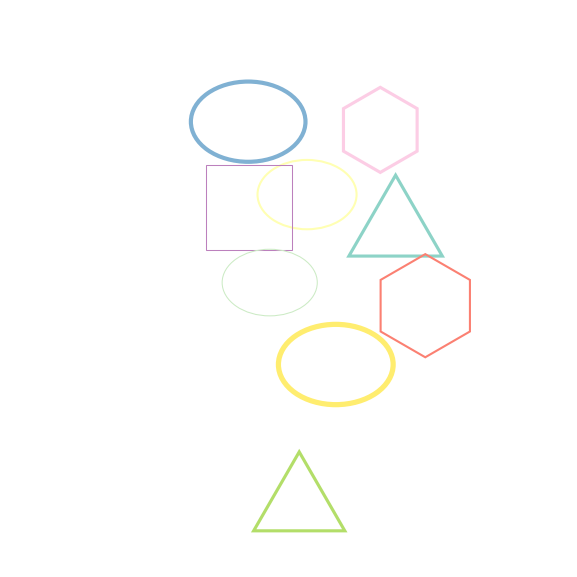[{"shape": "triangle", "thickness": 1.5, "radius": 0.47, "center": [0.685, 0.602]}, {"shape": "oval", "thickness": 1, "radius": 0.43, "center": [0.532, 0.662]}, {"shape": "hexagon", "thickness": 1, "radius": 0.45, "center": [0.736, 0.47]}, {"shape": "oval", "thickness": 2, "radius": 0.5, "center": [0.43, 0.788]}, {"shape": "triangle", "thickness": 1.5, "radius": 0.46, "center": [0.518, 0.126]}, {"shape": "hexagon", "thickness": 1.5, "radius": 0.37, "center": [0.659, 0.774]}, {"shape": "square", "thickness": 0.5, "radius": 0.37, "center": [0.431, 0.64]}, {"shape": "oval", "thickness": 0.5, "radius": 0.41, "center": [0.467, 0.51]}, {"shape": "oval", "thickness": 2.5, "radius": 0.5, "center": [0.581, 0.368]}]